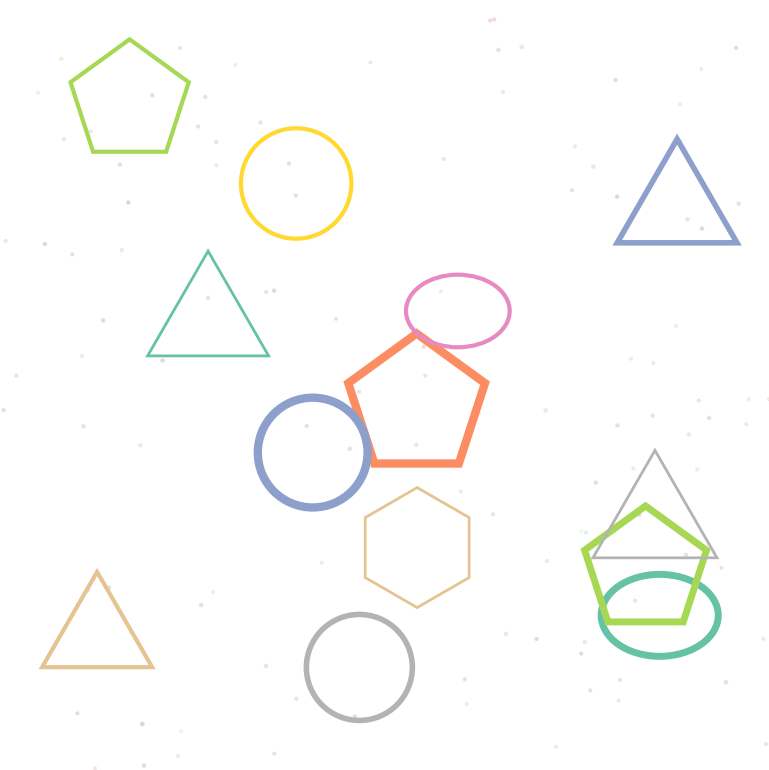[{"shape": "triangle", "thickness": 1, "radius": 0.45, "center": [0.27, 0.583]}, {"shape": "oval", "thickness": 2.5, "radius": 0.38, "center": [0.857, 0.201]}, {"shape": "pentagon", "thickness": 3, "radius": 0.47, "center": [0.541, 0.474]}, {"shape": "circle", "thickness": 3, "radius": 0.36, "center": [0.406, 0.412]}, {"shape": "triangle", "thickness": 2, "radius": 0.45, "center": [0.879, 0.73]}, {"shape": "oval", "thickness": 1.5, "radius": 0.34, "center": [0.595, 0.596]}, {"shape": "pentagon", "thickness": 2.5, "radius": 0.42, "center": [0.838, 0.26]}, {"shape": "pentagon", "thickness": 1.5, "radius": 0.4, "center": [0.168, 0.868]}, {"shape": "circle", "thickness": 1.5, "radius": 0.36, "center": [0.385, 0.762]}, {"shape": "hexagon", "thickness": 1, "radius": 0.39, "center": [0.542, 0.289]}, {"shape": "triangle", "thickness": 1.5, "radius": 0.41, "center": [0.126, 0.175]}, {"shape": "circle", "thickness": 2, "radius": 0.34, "center": [0.467, 0.133]}, {"shape": "triangle", "thickness": 1, "radius": 0.47, "center": [0.851, 0.322]}]